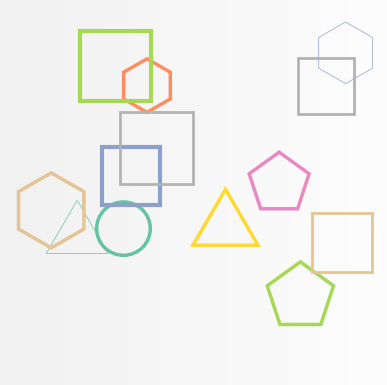[{"shape": "circle", "thickness": 2.5, "radius": 0.35, "center": [0.319, 0.406]}, {"shape": "triangle", "thickness": 0.5, "radius": 0.46, "center": [0.199, 0.388]}, {"shape": "hexagon", "thickness": 2.5, "radius": 0.35, "center": [0.379, 0.778]}, {"shape": "square", "thickness": 3, "radius": 0.38, "center": [0.338, 0.543]}, {"shape": "hexagon", "thickness": 0.5, "radius": 0.4, "center": [0.892, 0.863]}, {"shape": "pentagon", "thickness": 2.5, "radius": 0.41, "center": [0.72, 0.523]}, {"shape": "pentagon", "thickness": 2.5, "radius": 0.45, "center": [0.775, 0.23]}, {"shape": "square", "thickness": 3, "radius": 0.46, "center": [0.299, 0.829]}, {"shape": "triangle", "thickness": 2.5, "radius": 0.48, "center": [0.582, 0.412]}, {"shape": "hexagon", "thickness": 2.5, "radius": 0.49, "center": [0.132, 0.454]}, {"shape": "square", "thickness": 2, "radius": 0.39, "center": [0.882, 0.37]}, {"shape": "square", "thickness": 2, "radius": 0.47, "center": [0.403, 0.616]}, {"shape": "square", "thickness": 2, "radius": 0.36, "center": [0.842, 0.776]}]